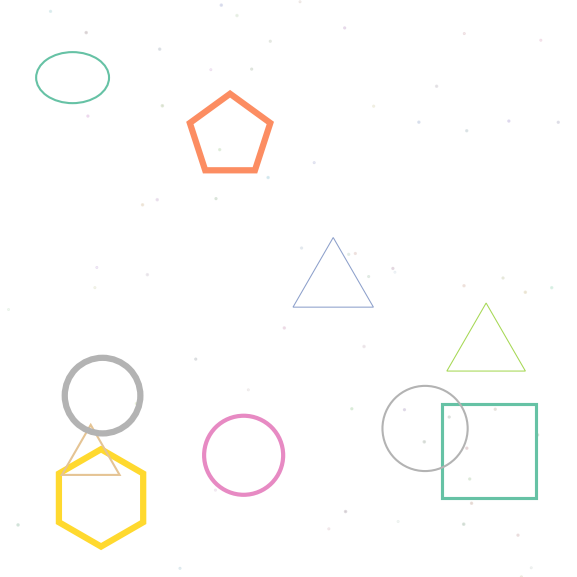[{"shape": "oval", "thickness": 1, "radius": 0.32, "center": [0.126, 0.865]}, {"shape": "square", "thickness": 1.5, "radius": 0.41, "center": [0.847, 0.219]}, {"shape": "pentagon", "thickness": 3, "radius": 0.37, "center": [0.398, 0.764]}, {"shape": "triangle", "thickness": 0.5, "radius": 0.4, "center": [0.577, 0.507]}, {"shape": "circle", "thickness": 2, "radius": 0.34, "center": [0.422, 0.211]}, {"shape": "triangle", "thickness": 0.5, "radius": 0.39, "center": [0.842, 0.396]}, {"shape": "hexagon", "thickness": 3, "radius": 0.42, "center": [0.175, 0.137]}, {"shape": "triangle", "thickness": 1, "radius": 0.29, "center": [0.157, 0.206]}, {"shape": "circle", "thickness": 1, "radius": 0.37, "center": [0.736, 0.257]}, {"shape": "circle", "thickness": 3, "radius": 0.33, "center": [0.178, 0.314]}]